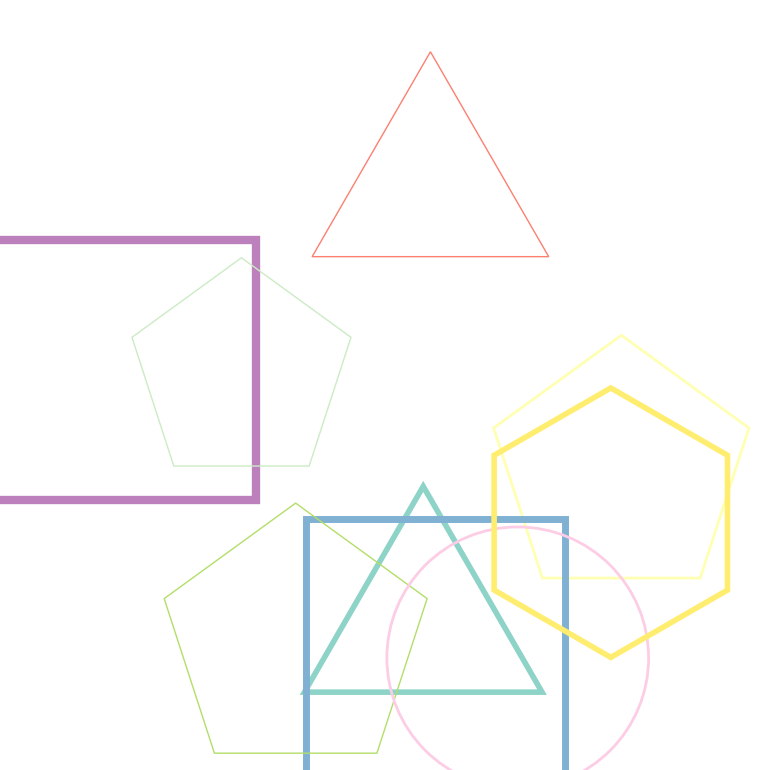[{"shape": "triangle", "thickness": 2, "radius": 0.89, "center": [0.55, 0.19]}, {"shape": "pentagon", "thickness": 1, "radius": 0.87, "center": [0.807, 0.39]}, {"shape": "triangle", "thickness": 0.5, "radius": 0.89, "center": [0.559, 0.755]}, {"shape": "square", "thickness": 2.5, "radius": 0.84, "center": [0.565, 0.158]}, {"shape": "pentagon", "thickness": 0.5, "radius": 0.9, "center": [0.384, 0.167]}, {"shape": "circle", "thickness": 1, "radius": 0.85, "center": [0.672, 0.146]}, {"shape": "square", "thickness": 3, "radius": 0.84, "center": [0.164, 0.519]}, {"shape": "pentagon", "thickness": 0.5, "radius": 0.75, "center": [0.314, 0.516]}, {"shape": "hexagon", "thickness": 2, "radius": 0.87, "center": [0.793, 0.321]}]